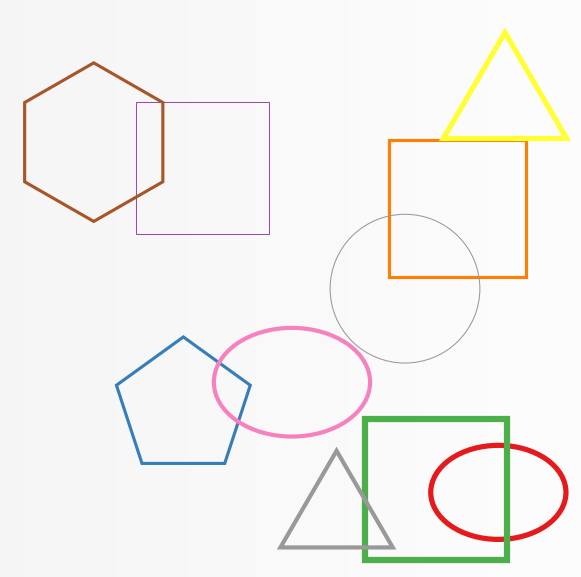[{"shape": "oval", "thickness": 2.5, "radius": 0.58, "center": [0.857, 0.147]}, {"shape": "pentagon", "thickness": 1.5, "radius": 0.61, "center": [0.315, 0.295]}, {"shape": "square", "thickness": 3, "radius": 0.61, "center": [0.751, 0.152]}, {"shape": "square", "thickness": 0.5, "radius": 0.57, "center": [0.348, 0.708]}, {"shape": "square", "thickness": 1.5, "radius": 0.59, "center": [0.787, 0.638]}, {"shape": "triangle", "thickness": 2.5, "radius": 0.61, "center": [0.869, 0.821]}, {"shape": "hexagon", "thickness": 1.5, "radius": 0.69, "center": [0.161, 0.753]}, {"shape": "oval", "thickness": 2, "radius": 0.67, "center": [0.502, 0.337]}, {"shape": "triangle", "thickness": 2, "radius": 0.56, "center": [0.579, 0.107]}, {"shape": "circle", "thickness": 0.5, "radius": 0.64, "center": [0.697, 0.499]}]